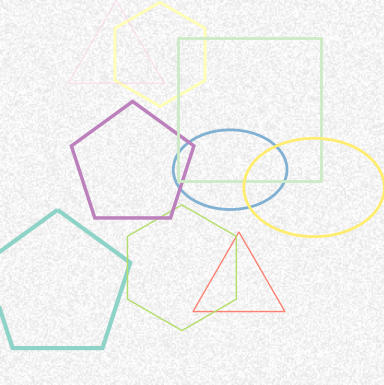[{"shape": "pentagon", "thickness": 3, "radius": 0.99, "center": [0.149, 0.256]}, {"shape": "hexagon", "thickness": 2, "radius": 0.68, "center": [0.416, 0.859]}, {"shape": "triangle", "thickness": 1, "radius": 0.69, "center": [0.621, 0.26]}, {"shape": "oval", "thickness": 2, "radius": 0.74, "center": [0.598, 0.559]}, {"shape": "hexagon", "thickness": 1, "radius": 0.82, "center": [0.472, 0.305]}, {"shape": "triangle", "thickness": 0.5, "radius": 0.72, "center": [0.302, 0.856]}, {"shape": "pentagon", "thickness": 2.5, "radius": 0.84, "center": [0.345, 0.569]}, {"shape": "square", "thickness": 2, "radius": 0.93, "center": [0.649, 0.715]}, {"shape": "oval", "thickness": 2, "radius": 0.91, "center": [0.816, 0.513]}]